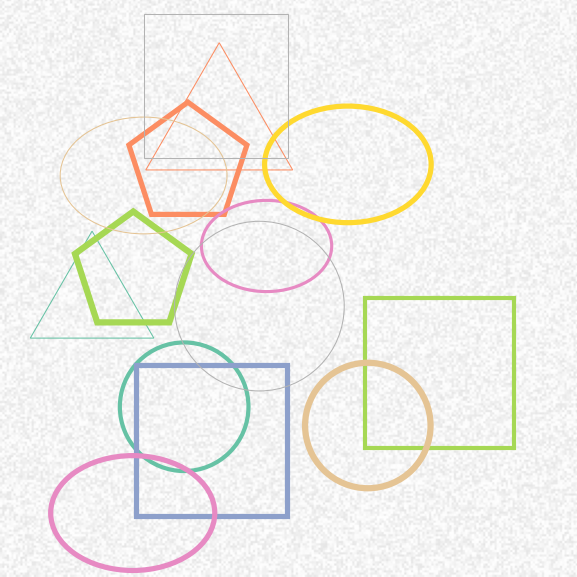[{"shape": "triangle", "thickness": 0.5, "radius": 0.62, "center": [0.159, 0.475]}, {"shape": "circle", "thickness": 2, "radius": 0.56, "center": [0.319, 0.295]}, {"shape": "triangle", "thickness": 0.5, "radius": 0.73, "center": [0.38, 0.778]}, {"shape": "pentagon", "thickness": 2.5, "radius": 0.54, "center": [0.325, 0.715]}, {"shape": "square", "thickness": 2.5, "radius": 0.66, "center": [0.367, 0.236]}, {"shape": "oval", "thickness": 1.5, "radius": 0.56, "center": [0.462, 0.573]}, {"shape": "oval", "thickness": 2.5, "radius": 0.71, "center": [0.23, 0.111]}, {"shape": "square", "thickness": 2, "radius": 0.65, "center": [0.761, 0.353]}, {"shape": "pentagon", "thickness": 3, "radius": 0.53, "center": [0.231, 0.527]}, {"shape": "oval", "thickness": 2.5, "radius": 0.72, "center": [0.602, 0.714]}, {"shape": "circle", "thickness": 3, "radius": 0.54, "center": [0.637, 0.262]}, {"shape": "oval", "thickness": 0.5, "radius": 0.72, "center": [0.249, 0.695]}, {"shape": "circle", "thickness": 0.5, "radius": 0.73, "center": [0.449, 0.469]}, {"shape": "square", "thickness": 0.5, "radius": 0.63, "center": [0.374, 0.85]}]